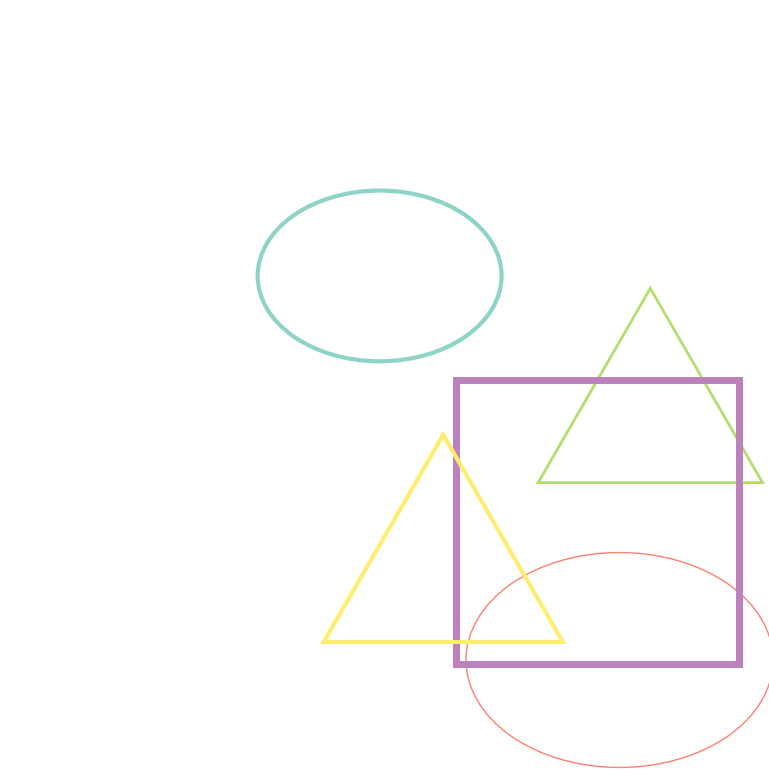[{"shape": "oval", "thickness": 1.5, "radius": 0.79, "center": [0.493, 0.642]}, {"shape": "oval", "thickness": 0.5, "radius": 1.0, "center": [0.805, 0.143]}, {"shape": "triangle", "thickness": 1, "radius": 0.84, "center": [0.845, 0.457]}, {"shape": "square", "thickness": 2.5, "radius": 0.92, "center": [0.776, 0.322]}, {"shape": "triangle", "thickness": 1.5, "radius": 0.9, "center": [0.576, 0.256]}]